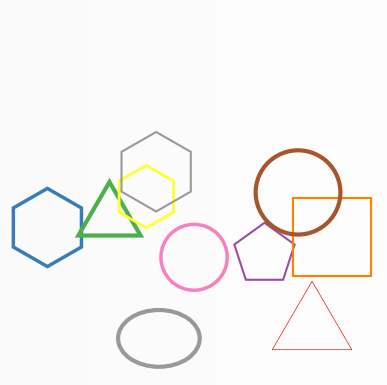[{"shape": "triangle", "thickness": 0.5, "radius": 0.59, "center": [0.805, 0.151]}, {"shape": "hexagon", "thickness": 2.5, "radius": 0.51, "center": [0.122, 0.409]}, {"shape": "triangle", "thickness": 3, "radius": 0.46, "center": [0.282, 0.435]}, {"shape": "pentagon", "thickness": 1.5, "radius": 0.41, "center": [0.683, 0.34]}, {"shape": "square", "thickness": 1.5, "radius": 0.51, "center": [0.857, 0.385]}, {"shape": "hexagon", "thickness": 2, "radius": 0.41, "center": [0.378, 0.489]}, {"shape": "circle", "thickness": 3, "radius": 0.55, "center": [0.769, 0.5]}, {"shape": "circle", "thickness": 2.5, "radius": 0.43, "center": [0.501, 0.332]}, {"shape": "oval", "thickness": 3, "radius": 0.53, "center": [0.41, 0.121]}, {"shape": "hexagon", "thickness": 1.5, "radius": 0.52, "center": [0.403, 0.554]}]